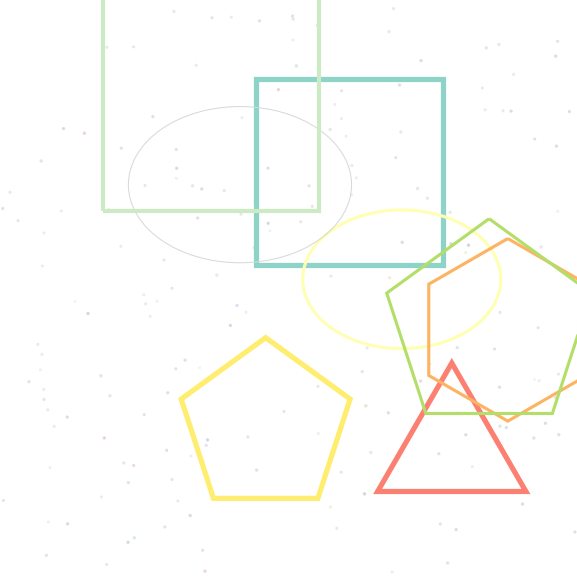[{"shape": "square", "thickness": 2.5, "radius": 0.81, "center": [0.605, 0.701]}, {"shape": "oval", "thickness": 1.5, "radius": 0.86, "center": [0.696, 0.516]}, {"shape": "triangle", "thickness": 2.5, "radius": 0.74, "center": [0.782, 0.222]}, {"shape": "hexagon", "thickness": 1.5, "radius": 0.79, "center": [0.879, 0.428]}, {"shape": "pentagon", "thickness": 1.5, "radius": 0.93, "center": [0.847, 0.434]}, {"shape": "oval", "thickness": 0.5, "radius": 0.97, "center": [0.416, 0.679]}, {"shape": "square", "thickness": 2, "radius": 0.94, "center": [0.366, 0.821]}, {"shape": "pentagon", "thickness": 2.5, "radius": 0.77, "center": [0.46, 0.261]}]